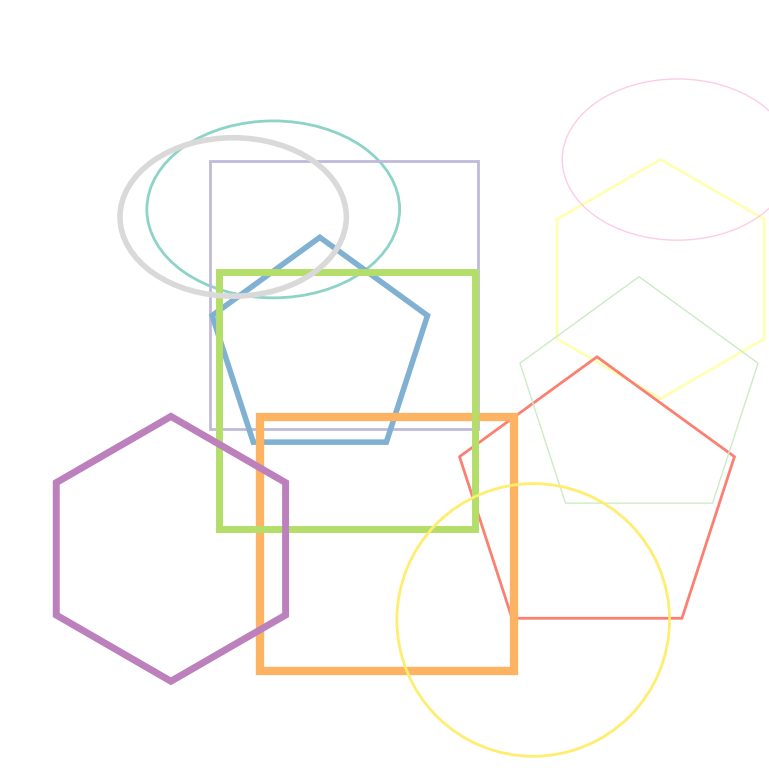[{"shape": "oval", "thickness": 1, "radius": 0.82, "center": [0.355, 0.728]}, {"shape": "hexagon", "thickness": 1, "radius": 0.78, "center": [0.858, 0.638]}, {"shape": "square", "thickness": 1, "radius": 0.87, "center": [0.447, 0.617]}, {"shape": "pentagon", "thickness": 1, "radius": 0.94, "center": [0.775, 0.349]}, {"shape": "pentagon", "thickness": 2, "radius": 0.74, "center": [0.415, 0.545]}, {"shape": "square", "thickness": 3, "radius": 0.83, "center": [0.503, 0.294]}, {"shape": "square", "thickness": 2.5, "radius": 0.83, "center": [0.451, 0.48]}, {"shape": "oval", "thickness": 0.5, "radius": 0.75, "center": [0.88, 0.793]}, {"shape": "oval", "thickness": 2, "radius": 0.73, "center": [0.303, 0.718]}, {"shape": "hexagon", "thickness": 2.5, "radius": 0.86, "center": [0.222, 0.287]}, {"shape": "pentagon", "thickness": 0.5, "radius": 0.81, "center": [0.83, 0.478]}, {"shape": "circle", "thickness": 1, "radius": 0.89, "center": [0.692, 0.195]}]